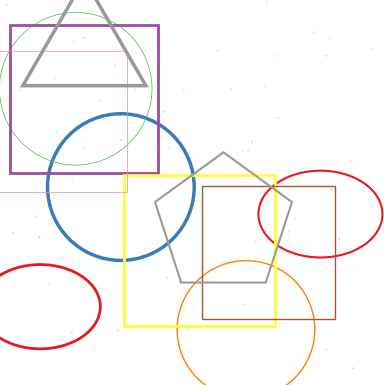[{"shape": "oval", "thickness": 1.5, "radius": 0.81, "center": [0.832, 0.444]}, {"shape": "oval", "thickness": 2, "radius": 0.78, "center": [0.104, 0.203]}, {"shape": "circle", "thickness": 2.5, "radius": 0.95, "center": [0.314, 0.514]}, {"shape": "circle", "thickness": 0.5, "radius": 0.99, "center": [0.197, 0.769]}, {"shape": "square", "thickness": 2, "radius": 0.96, "center": [0.218, 0.744]}, {"shape": "circle", "thickness": 1, "radius": 0.89, "center": [0.639, 0.144]}, {"shape": "square", "thickness": 2, "radius": 0.98, "center": [0.518, 0.349]}, {"shape": "square", "thickness": 1, "radius": 0.86, "center": [0.697, 0.344]}, {"shape": "square", "thickness": 0.5, "radius": 0.91, "center": [0.146, 0.685]}, {"shape": "triangle", "thickness": 2.5, "radius": 0.92, "center": [0.219, 0.87]}, {"shape": "pentagon", "thickness": 1.5, "radius": 0.93, "center": [0.58, 0.417]}]